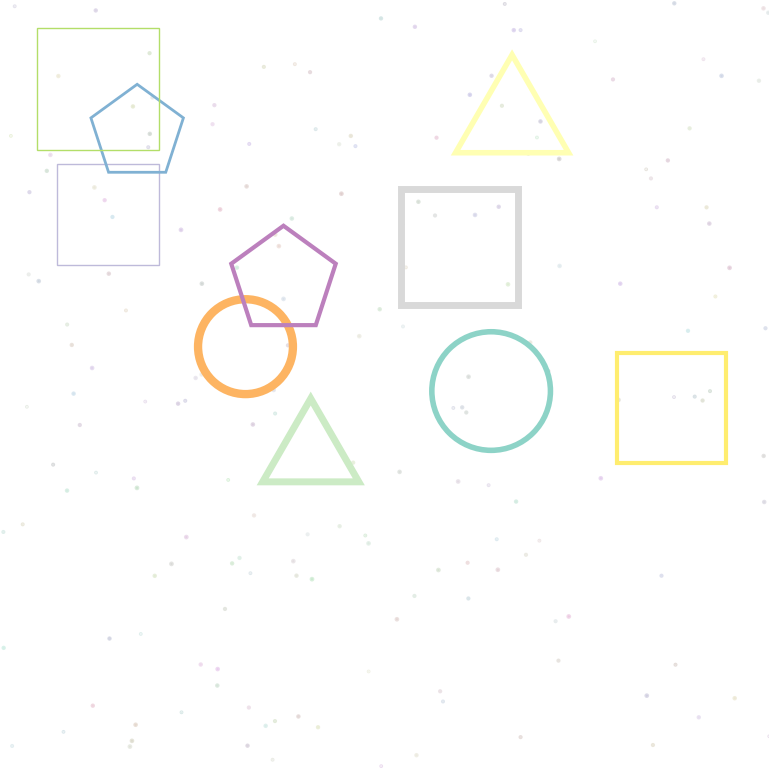[{"shape": "circle", "thickness": 2, "radius": 0.39, "center": [0.638, 0.492]}, {"shape": "triangle", "thickness": 2, "radius": 0.42, "center": [0.665, 0.844]}, {"shape": "square", "thickness": 0.5, "radius": 0.33, "center": [0.14, 0.721]}, {"shape": "pentagon", "thickness": 1, "radius": 0.32, "center": [0.178, 0.827]}, {"shape": "circle", "thickness": 3, "radius": 0.31, "center": [0.319, 0.55]}, {"shape": "square", "thickness": 0.5, "radius": 0.4, "center": [0.127, 0.884]}, {"shape": "square", "thickness": 2.5, "radius": 0.38, "center": [0.597, 0.679]}, {"shape": "pentagon", "thickness": 1.5, "radius": 0.36, "center": [0.368, 0.635]}, {"shape": "triangle", "thickness": 2.5, "radius": 0.36, "center": [0.404, 0.41]}, {"shape": "square", "thickness": 1.5, "radius": 0.35, "center": [0.872, 0.47]}]